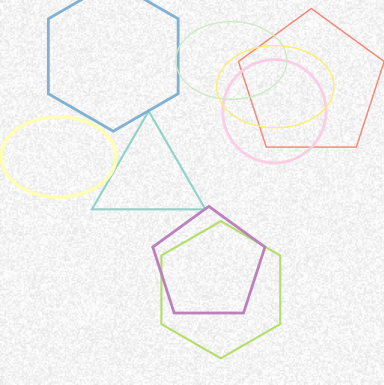[{"shape": "triangle", "thickness": 1.5, "radius": 0.85, "center": [0.386, 0.541]}, {"shape": "oval", "thickness": 2.5, "radius": 0.75, "center": [0.152, 0.592]}, {"shape": "pentagon", "thickness": 1, "radius": 0.99, "center": [0.809, 0.779]}, {"shape": "hexagon", "thickness": 2, "radius": 0.97, "center": [0.294, 0.854]}, {"shape": "hexagon", "thickness": 1.5, "radius": 0.89, "center": [0.574, 0.247]}, {"shape": "circle", "thickness": 2, "radius": 0.67, "center": [0.713, 0.711]}, {"shape": "pentagon", "thickness": 2, "radius": 0.77, "center": [0.542, 0.311]}, {"shape": "oval", "thickness": 1, "radius": 0.72, "center": [0.601, 0.843]}, {"shape": "oval", "thickness": 1, "radius": 0.76, "center": [0.715, 0.775]}]